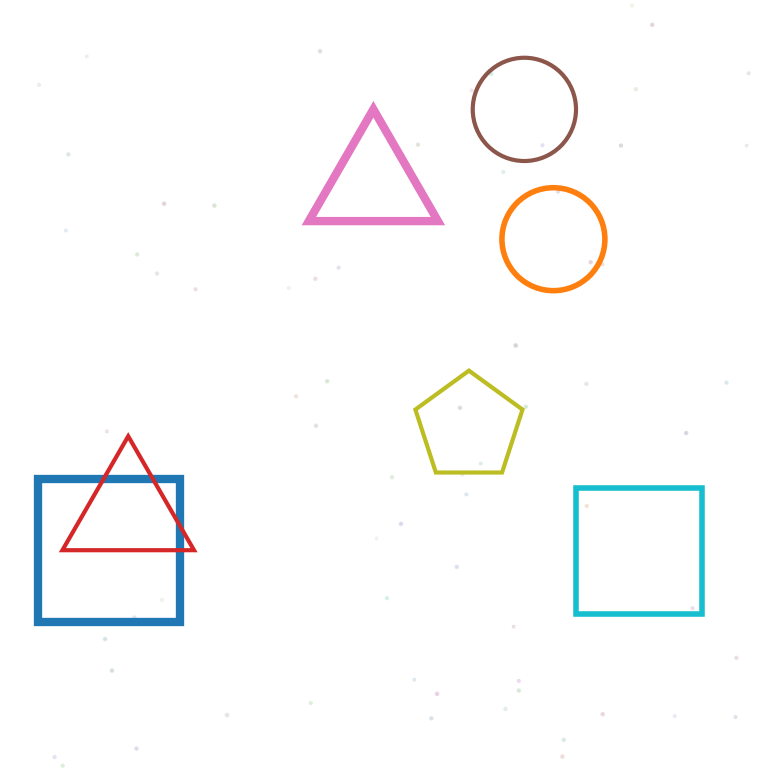[{"shape": "square", "thickness": 3, "radius": 0.46, "center": [0.141, 0.285]}, {"shape": "circle", "thickness": 2, "radius": 0.33, "center": [0.719, 0.689]}, {"shape": "triangle", "thickness": 1.5, "radius": 0.49, "center": [0.167, 0.335]}, {"shape": "circle", "thickness": 1.5, "radius": 0.34, "center": [0.681, 0.858]}, {"shape": "triangle", "thickness": 3, "radius": 0.48, "center": [0.485, 0.761]}, {"shape": "pentagon", "thickness": 1.5, "radius": 0.37, "center": [0.609, 0.446]}, {"shape": "square", "thickness": 2, "radius": 0.41, "center": [0.83, 0.285]}]